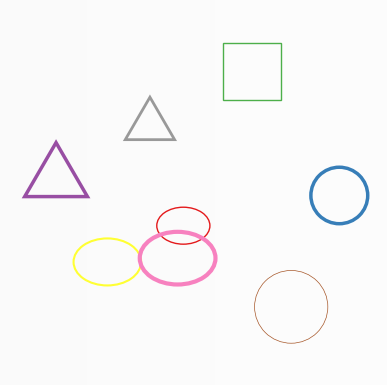[{"shape": "oval", "thickness": 1, "radius": 0.34, "center": [0.473, 0.414]}, {"shape": "circle", "thickness": 2.5, "radius": 0.37, "center": [0.876, 0.492]}, {"shape": "square", "thickness": 1, "radius": 0.37, "center": [0.651, 0.815]}, {"shape": "triangle", "thickness": 2.5, "radius": 0.47, "center": [0.145, 0.536]}, {"shape": "oval", "thickness": 1.5, "radius": 0.44, "center": [0.277, 0.32]}, {"shape": "circle", "thickness": 0.5, "radius": 0.47, "center": [0.751, 0.203]}, {"shape": "oval", "thickness": 3, "radius": 0.49, "center": [0.458, 0.329]}, {"shape": "triangle", "thickness": 2, "radius": 0.37, "center": [0.387, 0.674]}]